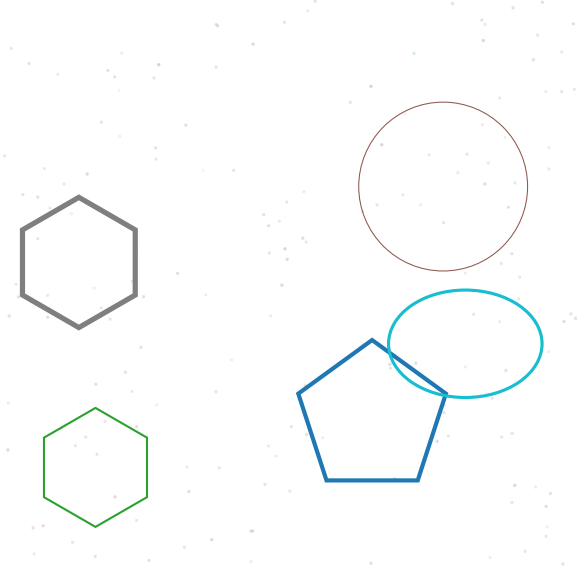[{"shape": "pentagon", "thickness": 2, "radius": 0.67, "center": [0.644, 0.276]}, {"shape": "hexagon", "thickness": 1, "radius": 0.52, "center": [0.165, 0.19]}, {"shape": "circle", "thickness": 0.5, "radius": 0.73, "center": [0.767, 0.676]}, {"shape": "hexagon", "thickness": 2.5, "radius": 0.56, "center": [0.137, 0.545]}, {"shape": "oval", "thickness": 1.5, "radius": 0.66, "center": [0.806, 0.404]}]